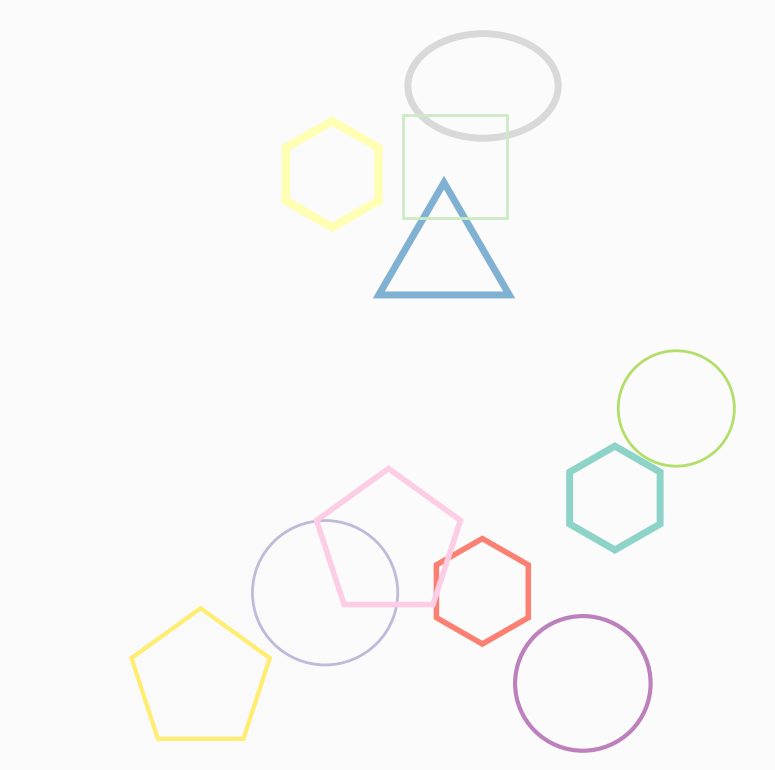[{"shape": "hexagon", "thickness": 2.5, "radius": 0.34, "center": [0.793, 0.353]}, {"shape": "hexagon", "thickness": 3, "radius": 0.34, "center": [0.429, 0.774]}, {"shape": "circle", "thickness": 1, "radius": 0.47, "center": [0.419, 0.23]}, {"shape": "hexagon", "thickness": 2, "radius": 0.34, "center": [0.622, 0.232]}, {"shape": "triangle", "thickness": 2.5, "radius": 0.49, "center": [0.573, 0.666]}, {"shape": "circle", "thickness": 1, "radius": 0.37, "center": [0.873, 0.47]}, {"shape": "pentagon", "thickness": 2, "radius": 0.49, "center": [0.501, 0.294]}, {"shape": "oval", "thickness": 2.5, "radius": 0.48, "center": [0.623, 0.888]}, {"shape": "circle", "thickness": 1.5, "radius": 0.44, "center": [0.752, 0.112]}, {"shape": "square", "thickness": 1, "radius": 0.33, "center": [0.587, 0.784]}, {"shape": "pentagon", "thickness": 1.5, "radius": 0.47, "center": [0.259, 0.116]}]